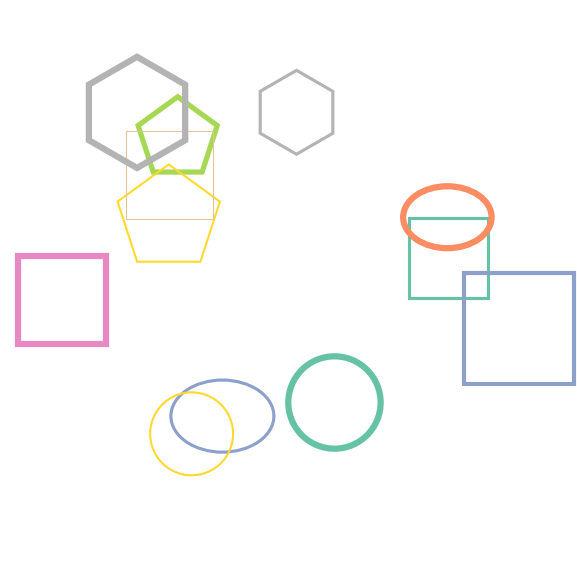[{"shape": "circle", "thickness": 3, "radius": 0.4, "center": [0.579, 0.302]}, {"shape": "square", "thickness": 1.5, "radius": 0.34, "center": [0.776, 0.552]}, {"shape": "oval", "thickness": 3, "radius": 0.38, "center": [0.775, 0.623]}, {"shape": "square", "thickness": 2, "radius": 0.48, "center": [0.899, 0.43]}, {"shape": "oval", "thickness": 1.5, "radius": 0.45, "center": [0.385, 0.279]}, {"shape": "square", "thickness": 3, "radius": 0.38, "center": [0.108, 0.48]}, {"shape": "pentagon", "thickness": 2.5, "radius": 0.36, "center": [0.308, 0.76]}, {"shape": "circle", "thickness": 1, "radius": 0.36, "center": [0.332, 0.248]}, {"shape": "pentagon", "thickness": 1, "radius": 0.47, "center": [0.292, 0.621]}, {"shape": "square", "thickness": 0.5, "radius": 0.38, "center": [0.293, 0.696]}, {"shape": "hexagon", "thickness": 1.5, "radius": 0.36, "center": [0.513, 0.805]}, {"shape": "hexagon", "thickness": 3, "radius": 0.48, "center": [0.237, 0.804]}]